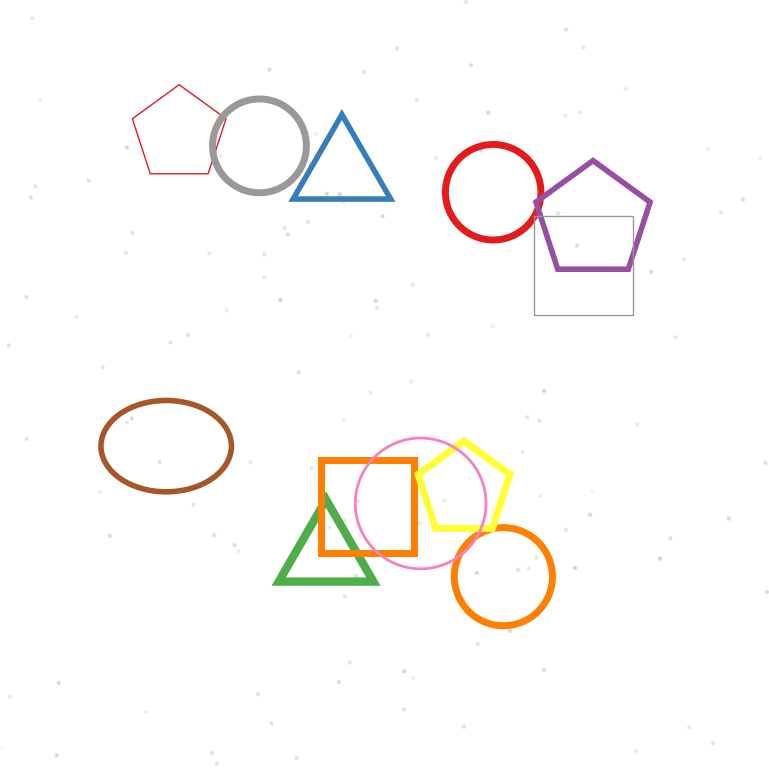[{"shape": "circle", "thickness": 2.5, "radius": 0.31, "center": [0.64, 0.75]}, {"shape": "pentagon", "thickness": 0.5, "radius": 0.32, "center": [0.233, 0.826]}, {"shape": "triangle", "thickness": 2, "radius": 0.37, "center": [0.444, 0.778]}, {"shape": "triangle", "thickness": 3, "radius": 0.35, "center": [0.423, 0.28]}, {"shape": "pentagon", "thickness": 2, "radius": 0.39, "center": [0.77, 0.713]}, {"shape": "circle", "thickness": 2.5, "radius": 0.32, "center": [0.654, 0.251]}, {"shape": "square", "thickness": 2.5, "radius": 0.3, "center": [0.477, 0.342]}, {"shape": "pentagon", "thickness": 2.5, "radius": 0.31, "center": [0.603, 0.364]}, {"shape": "oval", "thickness": 2, "radius": 0.42, "center": [0.216, 0.421]}, {"shape": "circle", "thickness": 1, "radius": 0.42, "center": [0.546, 0.346]}, {"shape": "square", "thickness": 0.5, "radius": 0.32, "center": [0.758, 0.655]}, {"shape": "circle", "thickness": 2.5, "radius": 0.3, "center": [0.337, 0.811]}]